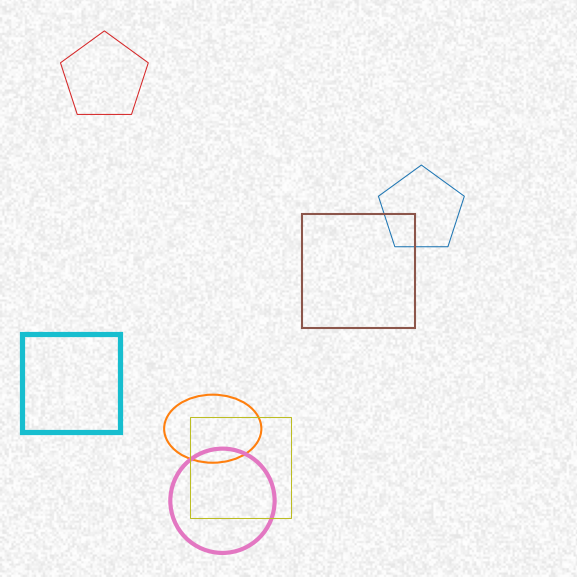[{"shape": "pentagon", "thickness": 0.5, "radius": 0.39, "center": [0.73, 0.635]}, {"shape": "oval", "thickness": 1, "radius": 0.42, "center": [0.368, 0.257]}, {"shape": "pentagon", "thickness": 0.5, "radius": 0.4, "center": [0.181, 0.866]}, {"shape": "square", "thickness": 1, "radius": 0.49, "center": [0.621, 0.53]}, {"shape": "circle", "thickness": 2, "radius": 0.45, "center": [0.385, 0.132]}, {"shape": "square", "thickness": 0.5, "radius": 0.44, "center": [0.416, 0.19]}, {"shape": "square", "thickness": 2.5, "radius": 0.43, "center": [0.122, 0.335]}]